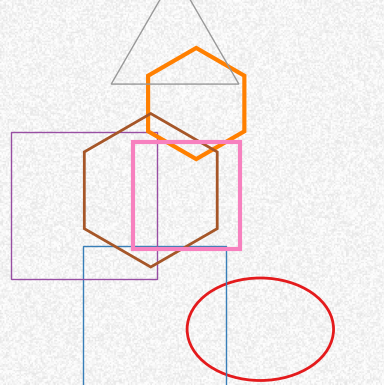[{"shape": "oval", "thickness": 2, "radius": 0.95, "center": [0.676, 0.145]}, {"shape": "square", "thickness": 1, "radius": 0.93, "center": [0.402, 0.177]}, {"shape": "square", "thickness": 1, "radius": 0.95, "center": [0.218, 0.466]}, {"shape": "hexagon", "thickness": 3, "radius": 0.72, "center": [0.51, 0.731]}, {"shape": "hexagon", "thickness": 2, "radius": 1.0, "center": [0.392, 0.506]}, {"shape": "square", "thickness": 3, "radius": 0.69, "center": [0.484, 0.493]}, {"shape": "triangle", "thickness": 1, "radius": 0.96, "center": [0.455, 0.877]}]